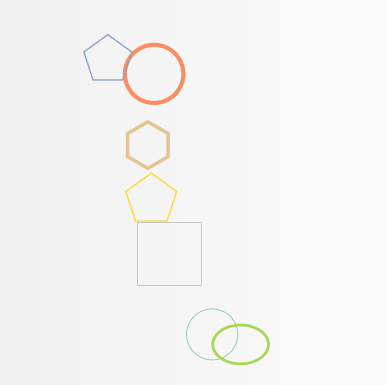[{"shape": "circle", "thickness": 0.5, "radius": 0.33, "center": [0.548, 0.131]}, {"shape": "circle", "thickness": 3, "radius": 0.38, "center": [0.398, 0.808]}, {"shape": "pentagon", "thickness": 1, "radius": 0.33, "center": [0.278, 0.845]}, {"shape": "oval", "thickness": 2, "radius": 0.36, "center": [0.621, 0.105]}, {"shape": "pentagon", "thickness": 1, "radius": 0.34, "center": [0.39, 0.481]}, {"shape": "hexagon", "thickness": 2.5, "radius": 0.3, "center": [0.382, 0.623]}, {"shape": "square", "thickness": 0.5, "radius": 0.41, "center": [0.435, 0.341]}]